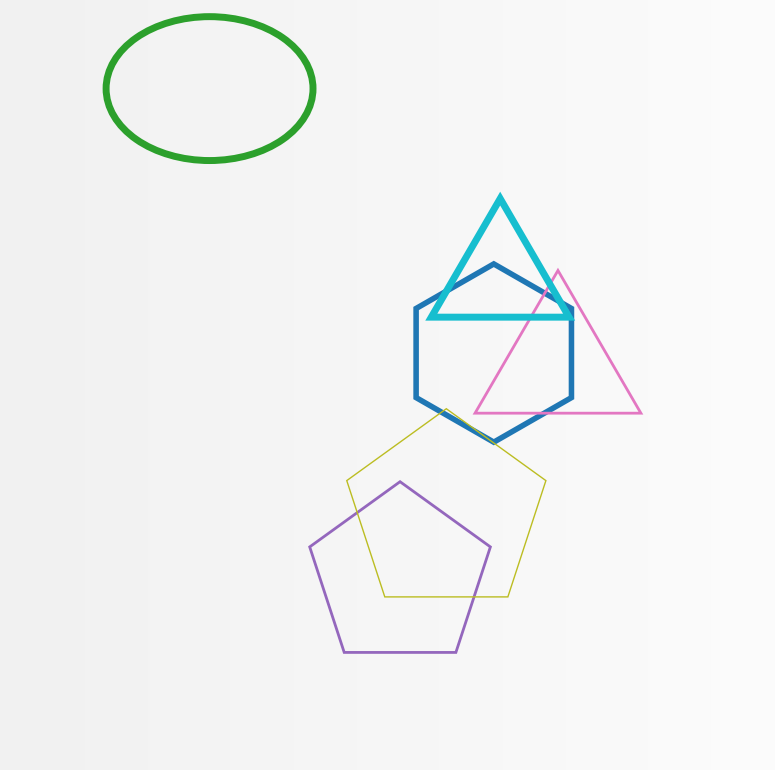[{"shape": "hexagon", "thickness": 2, "radius": 0.58, "center": [0.637, 0.541]}, {"shape": "oval", "thickness": 2.5, "radius": 0.67, "center": [0.27, 0.885]}, {"shape": "pentagon", "thickness": 1, "radius": 0.61, "center": [0.516, 0.252]}, {"shape": "triangle", "thickness": 1, "radius": 0.62, "center": [0.72, 0.525]}, {"shape": "pentagon", "thickness": 0.5, "radius": 0.68, "center": [0.576, 0.334]}, {"shape": "triangle", "thickness": 2.5, "radius": 0.51, "center": [0.645, 0.639]}]